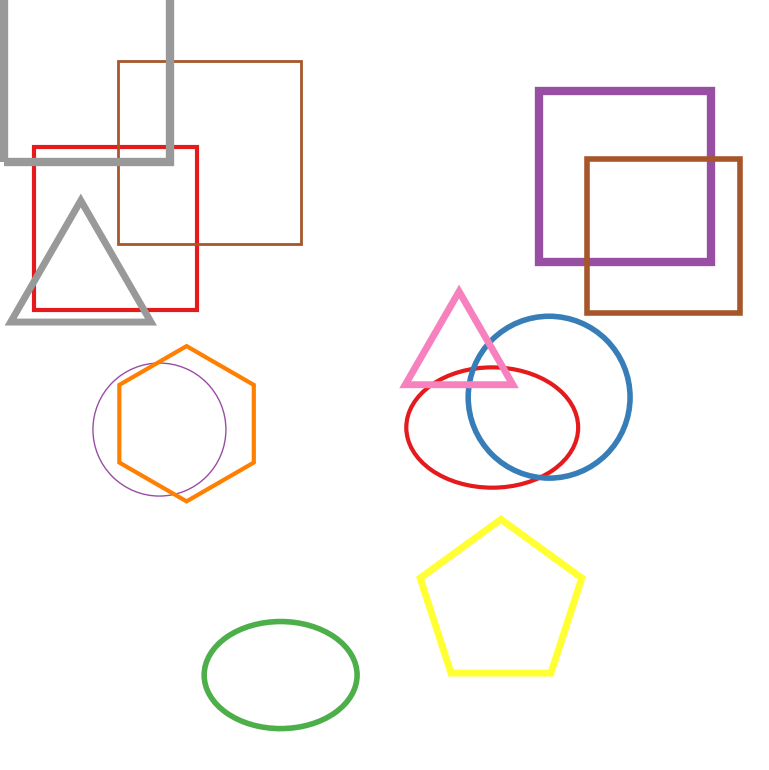[{"shape": "square", "thickness": 1.5, "radius": 0.53, "center": [0.15, 0.703]}, {"shape": "oval", "thickness": 1.5, "radius": 0.56, "center": [0.639, 0.445]}, {"shape": "circle", "thickness": 2, "radius": 0.53, "center": [0.713, 0.484]}, {"shape": "oval", "thickness": 2, "radius": 0.5, "center": [0.364, 0.123]}, {"shape": "square", "thickness": 3, "radius": 0.56, "center": [0.811, 0.771]}, {"shape": "circle", "thickness": 0.5, "radius": 0.43, "center": [0.207, 0.442]}, {"shape": "hexagon", "thickness": 1.5, "radius": 0.5, "center": [0.242, 0.45]}, {"shape": "pentagon", "thickness": 2.5, "radius": 0.55, "center": [0.651, 0.215]}, {"shape": "square", "thickness": 1, "radius": 0.59, "center": [0.273, 0.802]}, {"shape": "square", "thickness": 2, "radius": 0.5, "center": [0.862, 0.693]}, {"shape": "triangle", "thickness": 2.5, "radius": 0.4, "center": [0.596, 0.541]}, {"shape": "triangle", "thickness": 2.5, "radius": 0.53, "center": [0.105, 0.634]}, {"shape": "square", "thickness": 3, "radius": 0.54, "center": [0.112, 0.898]}]